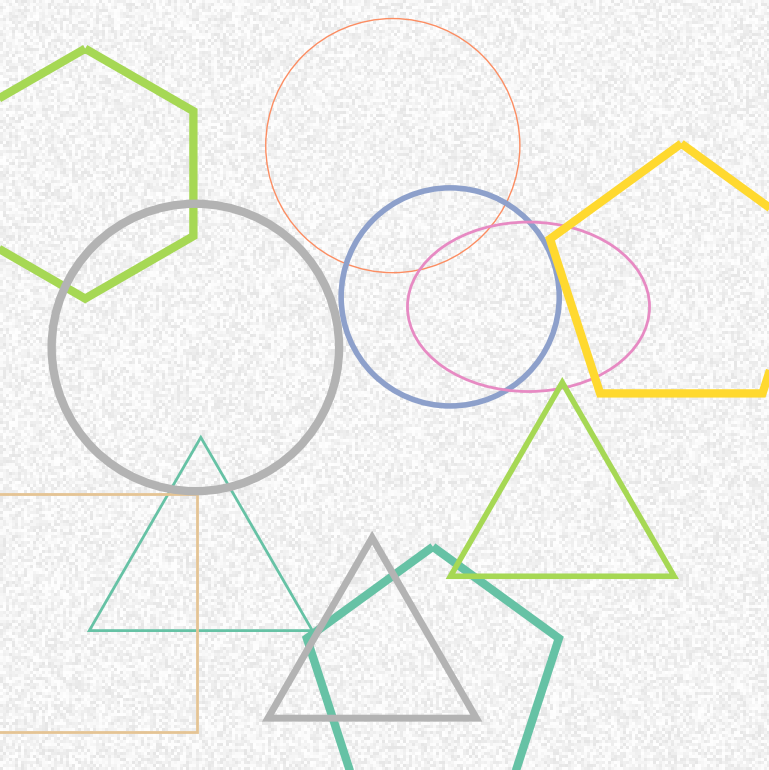[{"shape": "pentagon", "thickness": 3, "radius": 0.86, "center": [0.562, 0.118]}, {"shape": "triangle", "thickness": 1, "radius": 0.84, "center": [0.261, 0.265]}, {"shape": "circle", "thickness": 0.5, "radius": 0.83, "center": [0.51, 0.811]}, {"shape": "circle", "thickness": 2, "radius": 0.71, "center": [0.585, 0.614]}, {"shape": "oval", "thickness": 1, "radius": 0.79, "center": [0.686, 0.602]}, {"shape": "triangle", "thickness": 2, "radius": 0.84, "center": [0.73, 0.335]}, {"shape": "hexagon", "thickness": 3, "radius": 0.81, "center": [0.111, 0.774]}, {"shape": "pentagon", "thickness": 3, "radius": 0.9, "center": [0.885, 0.634]}, {"shape": "square", "thickness": 1, "radius": 0.77, "center": [0.101, 0.204]}, {"shape": "circle", "thickness": 3, "radius": 0.93, "center": [0.254, 0.549]}, {"shape": "triangle", "thickness": 2.5, "radius": 0.78, "center": [0.483, 0.145]}]